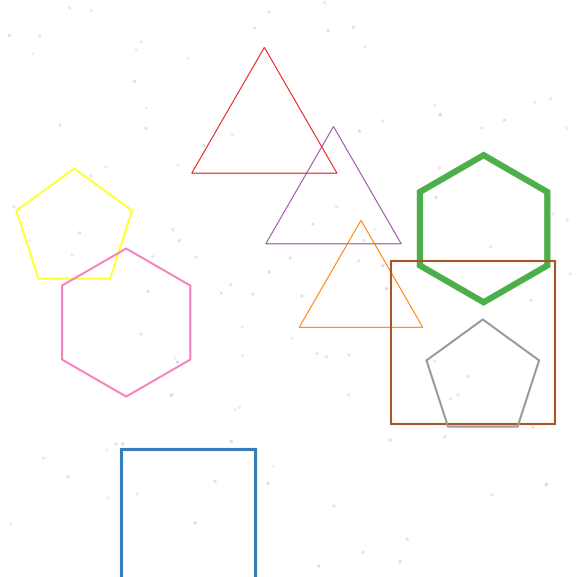[{"shape": "triangle", "thickness": 0.5, "radius": 0.73, "center": [0.458, 0.772]}, {"shape": "square", "thickness": 1.5, "radius": 0.58, "center": [0.326, 0.105]}, {"shape": "hexagon", "thickness": 3, "radius": 0.64, "center": [0.837, 0.603]}, {"shape": "triangle", "thickness": 0.5, "radius": 0.68, "center": [0.577, 0.645]}, {"shape": "triangle", "thickness": 0.5, "radius": 0.62, "center": [0.625, 0.494]}, {"shape": "pentagon", "thickness": 1, "radius": 0.53, "center": [0.128, 0.602]}, {"shape": "square", "thickness": 1, "radius": 0.71, "center": [0.819, 0.406]}, {"shape": "hexagon", "thickness": 1, "radius": 0.64, "center": [0.219, 0.441]}, {"shape": "pentagon", "thickness": 1, "radius": 0.51, "center": [0.836, 0.343]}]